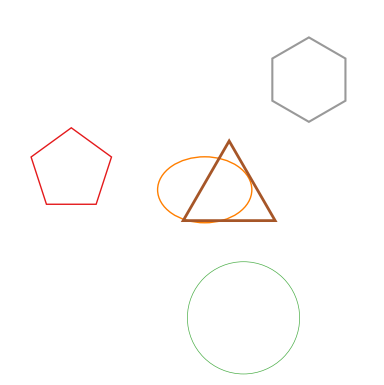[{"shape": "pentagon", "thickness": 1, "radius": 0.55, "center": [0.185, 0.558]}, {"shape": "circle", "thickness": 0.5, "radius": 0.73, "center": [0.633, 0.174]}, {"shape": "oval", "thickness": 1, "radius": 0.61, "center": [0.532, 0.507]}, {"shape": "triangle", "thickness": 2, "radius": 0.69, "center": [0.595, 0.496]}, {"shape": "hexagon", "thickness": 1.5, "radius": 0.55, "center": [0.802, 0.793]}]